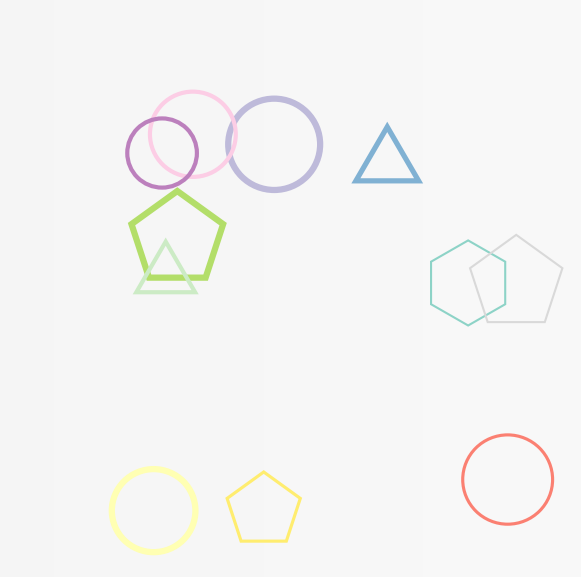[{"shape": "hexagon", "thickness": 1, "radius": 0.37, "center": [0.805, 0.509]}, {"shape": "circle", "thickness": 3, "radius": 0.36, "center": [0.264, 0.115]}, {"shape": "circle", "thickness": 3, "radius": 0.4, "center": [0.472, 0.749]}, {"shape": "circle", "thickness": 1.5, "radius": 0.39, "center": [0.873, 0.169]}, {"shape": "triangle", "thickness": 2.5, "radius": 0.31, "center": [0.666, 0.717]}, {"shape": "pentagon", "thickness": 3, "radius": 0.41, "center": [0.305, 0.585]}, {"shape": "circle", "thickness": 2, "radius": 0.37, "center": [0.332, 0.767]}, {"shape": "pentagon", "thickness": 1, "radius": 0.42, "center": [0.888, 0.509]}, {"shape": "circle", "thickness": 2, "radius": 0.3, "center": [0.279, 0.734]}, {"shape": "triangle", "thickness": 2, "radius": 0.29, "center": [0.285, 0.522]}, {"shape": "pentagon", "thickness": 1.5, "radius": 0.33, "center": [0.454, 0.116]}]